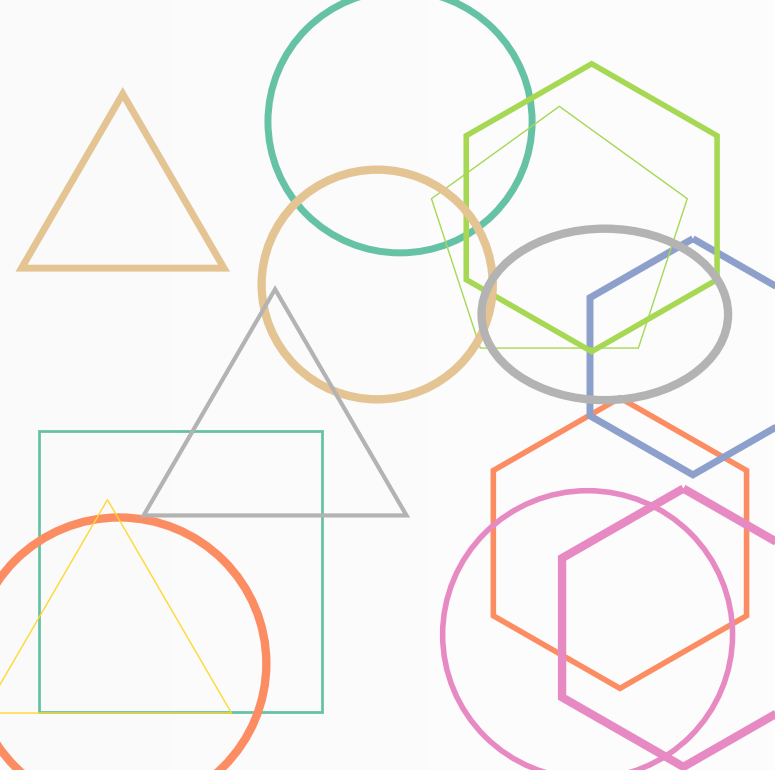[{"shape": "square", "thickness": 1, "radius": 0.91, "center": [0.233, 0.258]}, {"shape": "circle", "thickness": 2.5, "radius": 0.85, "center": [0.516, 0.842]}, {"shape": "hexagon", "thickness": 2, "radius": 0.94, "center": [0.8, 0.295]}, {"shape": "circle", "thickness": 3, "radius": 0.95, "center": [0.154, 0.138]}, {"shape": "hexagon", "thickness": 2.5, "radius": 0.77, "center": [0.894, 0.537]}, {"shape": "hexagon", "thickness": 3, "radius": 0.9, "center": [0.882, 0.185]}, {"shape": "circle", "thickness": 2, "radius": 0.94, "center": [0.758, 0.176]}, {"shape": "hexagon", "thickness": 2, "radius": 0.93, "center": [0.763, 0.73]}, {"shape": "pentagon", "thickness": 0.5, "radius": 0.87, "center": [0.722, 0.688]}, {"shape": "triangle", "thickness": 0.5, "radius": 0.92, "center": [0.139, 0.166]}, {"shape": "triangle", "thickness": 2.5, "radius": 0.75, "center": [0.158, 0.727]}, {"shape": "circle", "thickness": 3, "radius": 0.75, "center": [0.487, 0.631]}, {"shape": "oval", "thickness": 3, "radius": 0.8, "center": [0.78, 0.592]}, {"shape": "triangle", "thickness": 1.5, "radius": 0.98, "center": [0.355, 0.428]}]